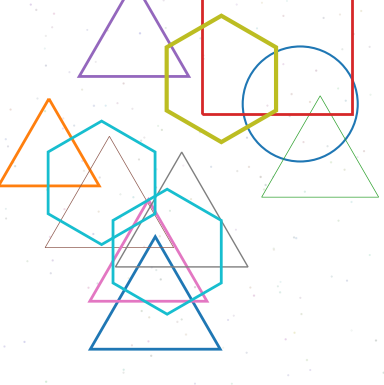[{"shape": "circle", "thickness": 1.5, "radius": 0.75, "center": [0.78, 0.73]}, {"shape": "triangle", "thickness": 2, "radius": 0.97, "center": [0.403, 0.19]}, {"shape": "triangle", "thickness": 2, "radius": 0.75, "center": [0.127, 0.593]}, {"shape": "triangle", "thickness": 0.5, "radius": 0.88, "center": [0.832, 0.576]}, {"shape": "square", "thickness": 2, "radius": 0.98, "center": [0.719, 0.899]}, {"shape": "triangle", "thickness": 2, "radius": 0.82, "center": [0.348, 0.884]}, {"shape": "triangle", "thickness": 0.5, "radius": 0.96, "center": [0.284, 0.453]}, {"shape": "triangle", "thickness": 2, "radius": 0.88, "center": [0.385, 0.305]}, {"shape": "triangle", "thickness": 1, "radius": 0.99, "center": [0.472, 0.406]}, {"shape": "hexagon", "thickness": 3, "radius": 0.82, "center": [0.575, 0.795]}, {"shape": "hexagon", "thickness": 2, "radius": 0.81, "center": [0.434, 0.346]}, {"shape": "hexagon", "thickness": 2, "radius": 0.8, "center": [0.264, 0.525]}]